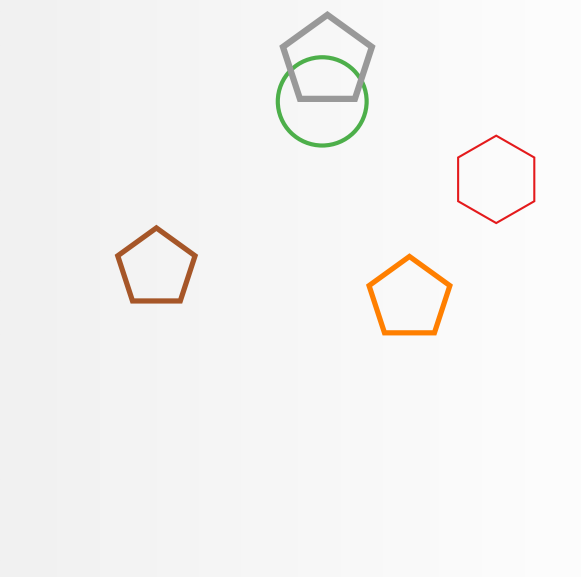[{"shape": "hexagon", "thickness": 1, "radius": 0.38, "center": [0.854, 0.689]}, {"shape": "circle", "thickness": 2, "radius": 0.38, "center": [0.554, 0.824]}, {"shape": "pentagon", "thickness": 2.5, "radius": 0.37, "center": [0.704, 0.482]}, {"shape": "pentagon", "thickness": 2.5, "radius": 0.35, "center": [0.269, 0.535]}, {"shape": "pentagon", "thickness": 3, "radius": 0.4, "center": [0.563, 0.893]}]